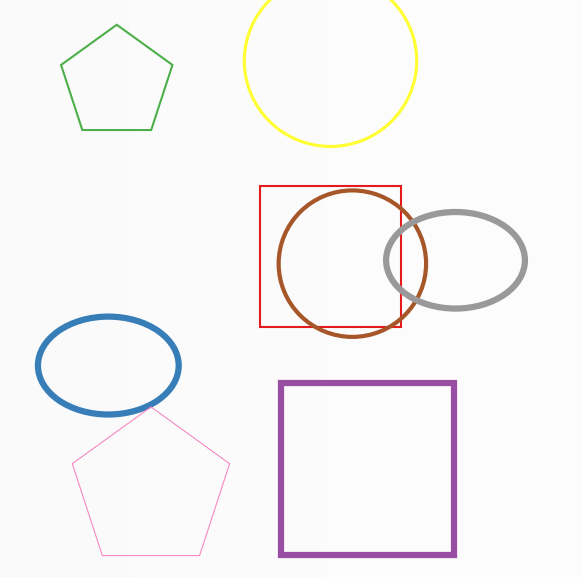[{"shape": "square", "thickness": 1, "radius": 0.61, "center": [0.568, 0.555]}, {"shape": "oval", "thickness": 3, "radius": 0.61, "center": [0.186, 0.366]}, {"shape": "pentagon", "thickness": 1, "radius": 0.5, "center": [0.201, 0.855]}, {"shape": "square", "thickness": 3, "radius": 0.74, "center": [0.632, 0.187]}, {"shape": "circle", "thickness": 1.5, "radius": 0.74, "center": [0.569, 0.894]}, {"shape": "circle", "thickness": 2, "radius": 0.63, "center": [0.606, 0.543]}, {"shape": "pentagon", "thickness": 0.5, "radius": 0.71, "center": [0.26, 0.152]}, {"shape": "oval", "thickness": 3, "radius": 0.6, "center": [0.784, 0.548]}]